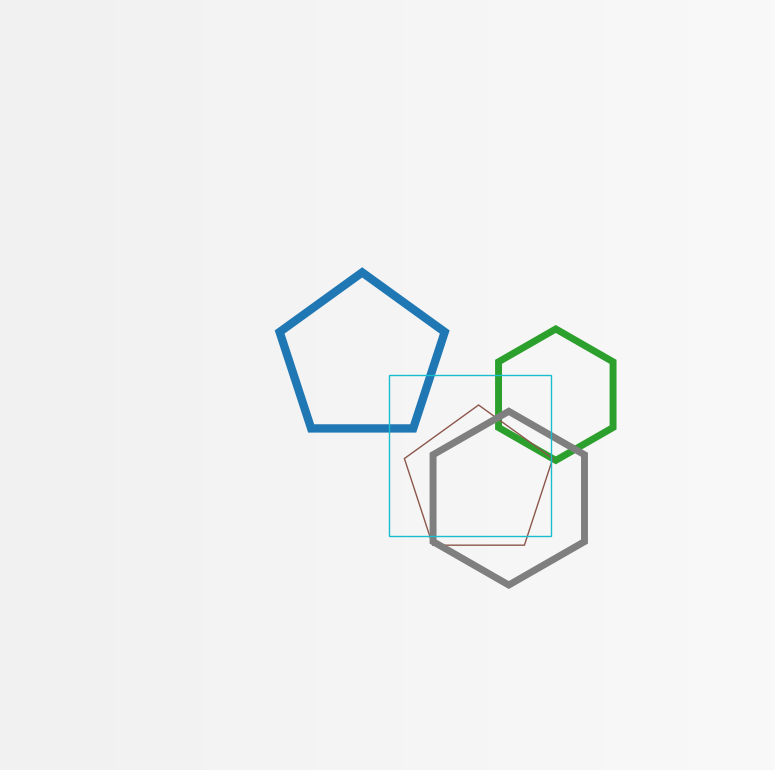[{"shape": "pentagon", "thickness": 3, "radius": 0.56, "center": [0.467, 0.534]}, {"shape": "hexagon", "thickness": 2.5, "radius": 0.43, "center": [0.717, 0.487]}, {"shape": "pentagon", "thickness": 0.5, "radius": 0.5, "center": [0.618, 0.373]}, {"shape": "hexagon", "thickness": 2.5, "radius": 0.56, "center": [0.656, 0.353]}, {"shape": "square", "thickness": 0.5, "radius": 0.52, "center": [0.606, 0.409]}]